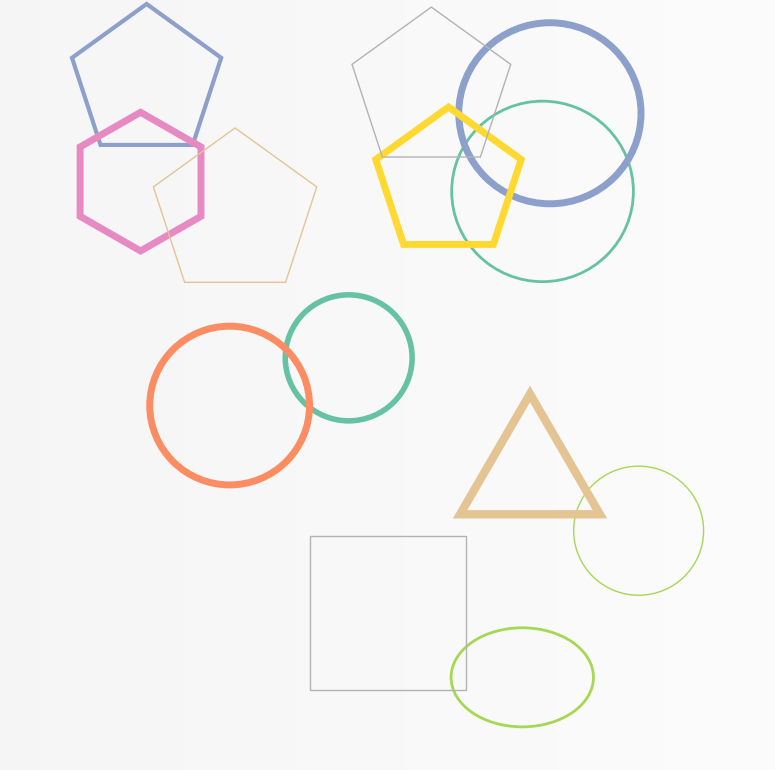[{"shape": "circle", "thickness": 1, "radius": 0.59, "center": [0.7, 0.751]}, {"shape": "circle", "thickness": 2, "radius": 0.41, "center": [0.45, 0.535]}, {"shape": "circle", "thickness": 2.5, "radius": 0.52, "center": [0.296, 0.473]}, {"shape": "circle", "thickness": 2.5, "radius": 0.59, "center": [0.71, 0.853]}, {"shape": "pentagon", "thickness": 1.5, "radius": 0.51, "center": [0.189, 0.894]}, {"shape": "hexagon", "thickness": 2.5, "radius": 0.45, "center": [0.181, 0.764]}, {"shape": "oval", "thickness": 1, "radius": 0.46, "center": [0.674, 0.12]}, {"shape": "circle", "thickness": 0.5, "radius": 0.42, "center": [0.824, 0.311]}, {"shape": "pentagon", "thickness": 2.5, "radius": 0.49, "center": [0.579, 0.762]}, {"shape": "pentagon", "thickness": 0.5, "radius": 0.55, "center": [0.303, 0.723]}, {"shape": "triangle", "thickness": 3, "radius": 0.52, "center": [0.684, 0.384]}, {"shape": "square", "thickness": 0.5, "radius": 0.5, "center": [0.501, 0.204]}, {"shape": "pentagon", "thickness": 0.5, "radius": 0.54, "center": [0.557, 0.883]}]